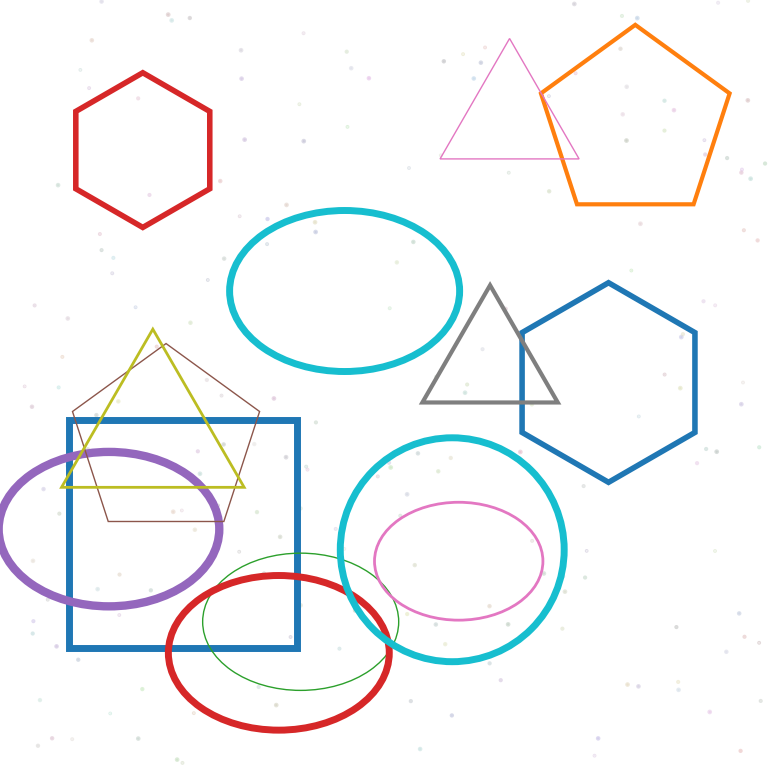[{"shape": "hexagon", "thickness": 2, "radius": 0.65, "center": [0.79, 0.503]}, {"shape": "square", "thickness": 2.5, "radius": 0.74, "center": [0.238, 0.307]}, {"shape": "pentagon", "thickness": 1.5, "radius": 0.64, "center": [0.825, 0.839]}, {"shape": "oval", "thickness": 0.5, "radius": 0.64, "center": [0.39, 0.193]}, {"shape": "oval", "thickness": 2.5, "radius": 0.72, "center": [0.362, 0.152]}, {"shape": "hexagon", "thickness": 2, "radius": 0.5, "center": [0.185, 0.805]}, {"shape": "oval", "thickness": 3, "radius": 0.72, "center": [0.142, 0.313]}, {"shape": "pentagon", "thickness": 0.5, "radius": 0.64, "center": [0.216, 0.426]}, {"shape": "oval", "thickness": 1, "radius": 0.55, "center": [0.596, 0.271]}, {"shape": "triangle", "thickness": 0.5, "radius": 0.52, "center": [0.662, 0.846]}, {"shape": "triangle", "thickness": 1.5, "radius": 0.51, "center": [0.636, 0.528]}, {"shape": "triangle", "thickness": 1, "radius": 0.68, "center": [0.198, 0.436]}, {"shape": "circle", "thickness": 2.5, "radius": 0.73, "center": [0.587, 0.286]}, {"shape": "oval", "thickness": 2.5, "radius": 0.75, "center": [0.448, 0.622]}]